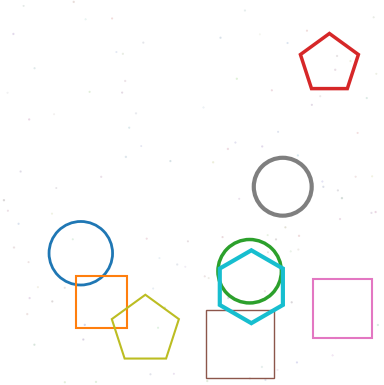[{"shape": "circle", "thickness": 2, "radius": 0.41, "center": [0.21, 0.342]}, {"shape": "square", "thickness": 1.5, "radius": 0.33, "center": [0.264, 0.216]}, {"shape": "circle", "thickness": 2.5, "radius": 0.41, "center": [0.648, 0.296]}, {"shape": "pentagon", "thickness": 2.5, "radius": 0.4, "center": [0.856, 0.834]}, {"shape": "square", "thickness": 1, "radius": 0.44, "center": [0.623, 0.106]}, {"shape": "square", "thickness": 1.5, "radius": 0.38, "center": [0.89, 0.199]}, {"shape": "circle", "thickness": 3, "radius": 0.38, "center": [0.734, 0.515]}, {"shape": "pentagon", "thickness": 1.5, "radius": 0.46, "center": [0.378, 0.143]}, {"shape": "hexagon", "thickness": 3, "radius": 0.47, "center": [0.653, 0.255]}]